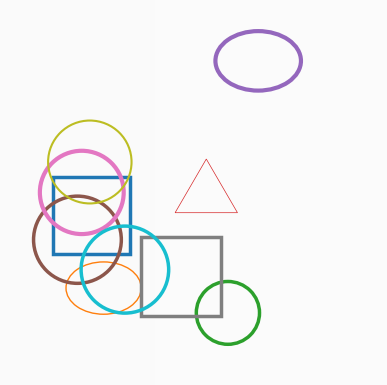[{"shape": "square", "thickness": 2.5, "radius": 0.5, "center": [0.236, 0.44]}, {"shape": "oval", "thickness": 1, "radius": 0.49, "center": [0.267, 0.252]}, {"shape": "circle", "thickness": 2.5, "radius": 0.41, "center": [0.588, 0.187]}, {"shape": "triangle", "thickness": 0.5, "radius": 0.46, "center": [0.532, 0.494]}, {"shape": "oval", "thickness": 3, "radius": 0.55, "center": [0.666, 0.842]}, {"shape": "circle", "thickness": 2.5, "radius": 0.57, "center": [0.2, 0.377]}, {"shape": "circle", "thickness": 3, "radius": 0.54, "center": [0.211, 0.5]}, {"shape": "square", "thickness": 2.5, "radius": 0.51, "center": [0.467, 0.283]}, {"shape": "circle", "thickness": 1.5, "radius": 0.54, "center": [0.232, 0.579]}, {"shape": "circle", "thickness": 2.5, "radius": 0.56, "center": [0.322, 0.3]}]